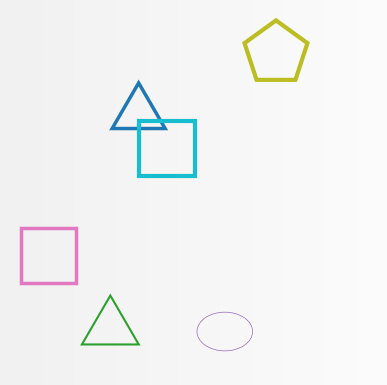[{"shape": "triangle", "thickness": 2.5, "radius": 0.39, "center": [0.358, 0.706]}, {"shape": "triangle", "thickness": 1.5, "radius": 0.42, "center": [0.285, 0.148]}, {"shape": "oval", "thickness": 0.5, "radius": 0.36, "center": [0.58, 0.139]}, {"shape": "square", "thickness": 2.5, "radius": 0.36, "center": [0.125, 0.336]}, {"shape": "pentagon", "thickness": 3, "radius": 0.43, "center": [0.712, 0.862]}, {"shape": "square", "thickness": 3, "radius": 0.36, "center": [0.43, 0.614]}]